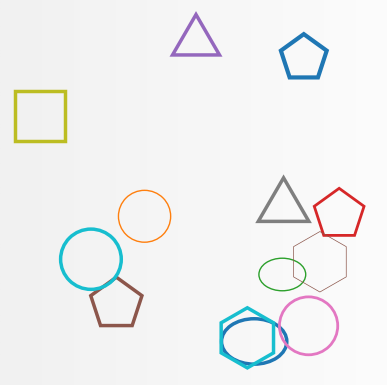[{"shape": "oval", "thickness": 2.5, "radius": 0.42, "center": [0.656, 0.113]}, {"shape": "pentagon", "thickness": 3, "radius": 0.31, "center": [0.784, 0.849]}, {"shape": "circle", "thickness": 1, "radius": 0.34, "center": [0.373, 0.438]}, {"shape": "oval", "thickness": 1, "radius": 0.3, "center": [0.729, 0.287]}, {"shape": "pentagon", "thickness": 2, "radius": 0.34, "center": [0.875, 0.443]}, {"shape": "triangle", "thickness": 2.5, "radius": 0.35, "center": [0.506, 0.892]}, {"shape": "pentagon", "thickness": 2.5, "radius": 0.35, "center": [0.3, 0.211]}, {"shape": "hexagon", "thickness": 0.5, "radius": 0.39, "center": [0.826, 0.32]}, {"shape": "circle", "thickness": 2, "radius": 0.38, "center": [0.796, 0.154]}, {"shape": "triangle", "thickness": 2.5, "radius": 0.38, "center": [0.732, 0.463]}, {"shape": "square", "thickness": 2.5, "radius": 0.32, "center": [0.104, 0.699]}, {"shape": "hexagon", "thickness": 2.5, "radius": 0.39, "center": [0.638, 0.123]}, {"shape": "circle", "thickness": 2.5, "radius": 0.39, "center": [0.235, 0.327]}]